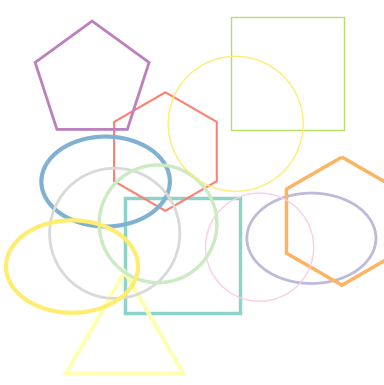[{"shape": "square", "thickness": 2.5, "radius": 0.74, "center": [0.474, 0.336]}, {"shape": "triangle", "thickness": 3, "radius": 0.88, "center": [0.324, 0.117]}, {"shape": "oval", "thickness": 2, "radius": 0.84, "center": [0.809, 0.381]}, {"shape": "hexagon", "thickness": 1.5, "radius": 0.77, "center": [0.43, 0.606]}, {"shape": "oval", "thickness": 3, "radius": 0.83, "center": [0.274, 0.528]}, {"shape": "hexagon", "thickness": 2.5, "radius": 0.83, "center": [0.888, 0.426]}, {"shape": "square", "thickness": 1, "radius": 0.73, "center": [0.746, 0.81]}, {"shape": "circle", "thickness": 1, "radius": 0.7, "center": [0.674, 0.358]}, {"shape": "circle", "thickness": 2, "radius": 0.85, "center": [0.298, 0.394]}, {"shape": "pentagon", "thickness": 2, "radius": 0.78, "center": [0.239, 0.79]}, {"shape": "circle", "thickness": 2.5, "radius": 0.76, "center": [0.41, 0.419]}, {"shape": "oval", "thickness": 3, "radius": 0.86, "center": [0.187, 0.308]}, {"shape": "circle", "thickness": 1, "radius": 0.88, "center": [0.612, 0.678]}]